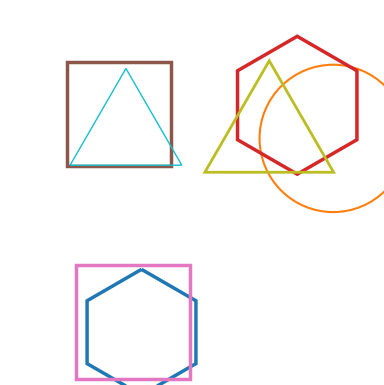[{"shape": "hexagon", "thickness": 2.5, "radius": 0.82, "center": [0.368, 0.137]}, {"shape": "circle", "thickness": 1.5, "radius": 0.96, "center": [0.866, 0.641]}, {"shape": "hexagon", "thickness": 2.5, "radius": 0.9, "center": [0.772, 0.727]}, {"shape": "square", "thickness": 2.5, "radius": 0.68, "center": [0.31, 0.704]}, {"shape": "square", "thickness": 2.5, "radius": 0.74, "center": [0.345, 0.163]}, {"shape": "triangle", "thickness": 2, "radius": 0.97, "center": [0.699, 0.649]}, {"shape": "triangle", "thickness": 1, "radius": 0.84, "center": [0.327, 0.655]}]